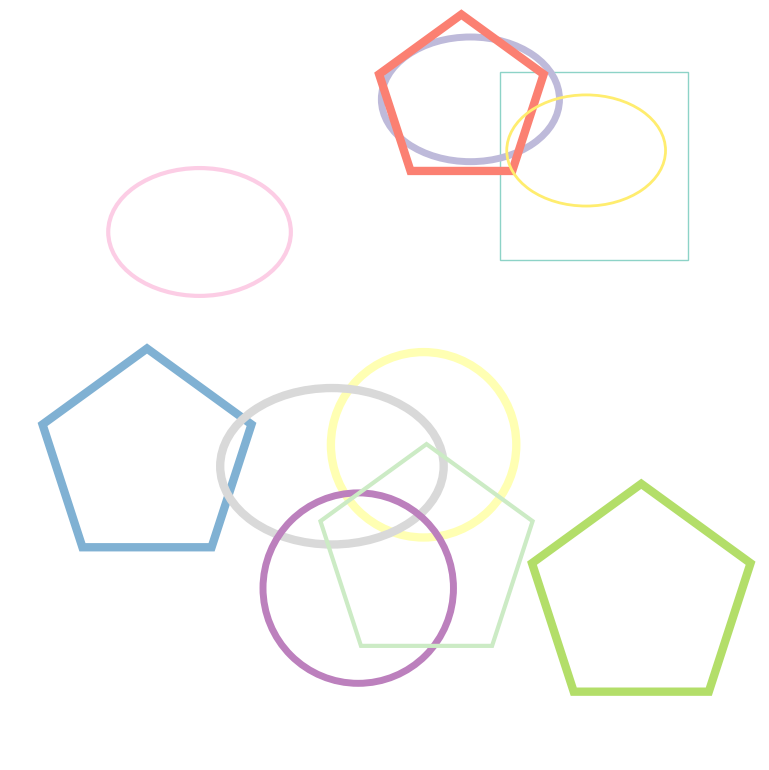[{"shape": "square", "thickness": 0.5, "radius": 0.61, "center": [0.771, 0.784]}, {"shape": "circle", "thickness": 3, "radius": 0.6, "center": [0.55, 0.422]}, {"shape": "oval", "thickness": 2.5, "radius": 0.58, "center": [0.611, 0.871]}, {"shape": "pentagon", "thickness": 3, "radius": 0.56, "center": [0.599, 0.869]}, {"shape": "pentagon", "thickness": 3, "radius": 0.71, "center": [0.191, 0.405]}, {"shape": "pentagon", "thickness": 3, "radius": 0.75, "center": [0.833, 0.222]}, {"shape": "oval", "thickness": 1.5, "radius": 0.59, "center": [0.259, 0.699]}, {"shape": "oval", "thickness": 3, "radius": 0.73, "center": [0.431, 0.394]}, {"shape": "circle", "thickness": 2.5, "radius": 0.62, "center": [0.465, 0.236]}, {"shape": "pentagon", "thickness": 1.5, "radius": 0.72, "center": [0.554, 0.278]}, {"shape": "oval", "thickness": 1, "radius": 0.52, "center": [0.761, 0.805]}]